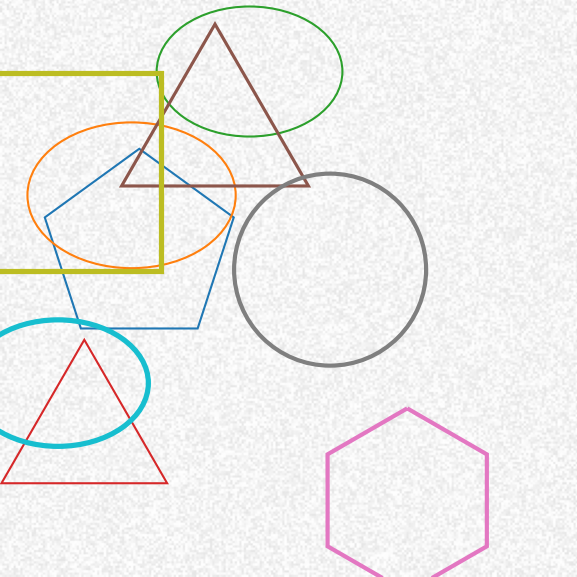[{"shape": "pentagon", "thickness": 1, "radius": 0.86, "center": [0.241, 0.569]}, {"shape": "oval", "thickness": 1, "radius": 0.9, "center": [0.228, 0.661]}, {"shape": "oval", "thickness": 1, "radius": 0.8, "center": [0.432, 0.875]}, {"shape": "triangle", "thickness": 1, "radius": 0.83, "center": [0.146, 0.245]}, {"shape": "triangle", "thickness": 1.5, "radius": 0.93, "center": [0.372, 0.771]}, {"shape": "hexagon", "thickness": 2, "radius": 0.8, "center": [0.705, 0.133]}, {"shape": "circle", "thickness": 2, "radius": 0.83, "center": [0.572, 0.532]}, {"shape": "square", "thickness": 2.5, "radius": 0.86, "center": [0.107, 0.702]}, {"shape": "oval", "thickness": 2.5, "radius": 0.78, "center": [0.1, 0.336]}]